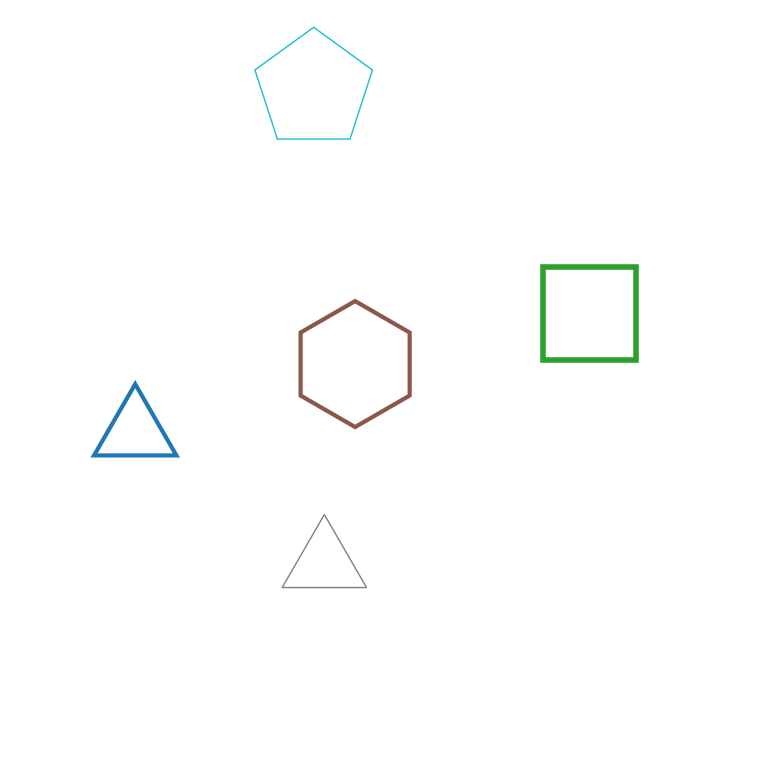[{"shape": "triangle", "thickness": 1.5, "radius": 0.31, "center": [0.176, 0.439]}, {"shape": "square", "thickness": 2, "radius": 0.3, "center": [0.766, 0.592]}, {"shape": "hexagon", "thickness": 1.5, "radius": 0.41, "center": [0.461, 0.527]}, {"shape": "triangle", "thickness": 0.5, "radius": 0.32, "center": [0.421, 0.269]}, {"shape": "pentagon", "thickness": 0.5, "radius": 0.4, "center": [0.407, 0.884]}]